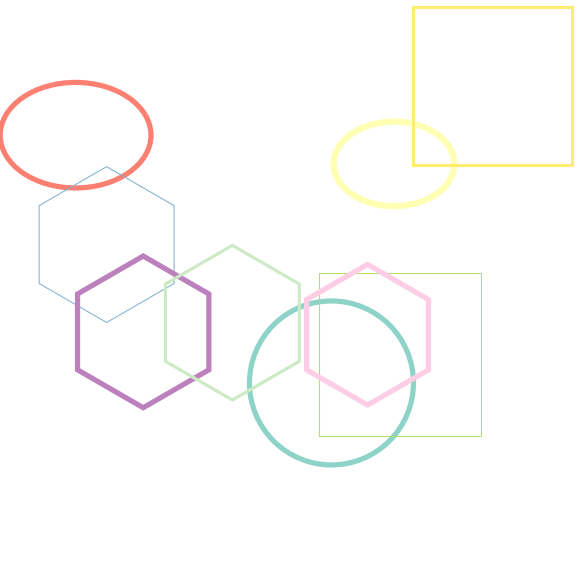[{"shape": "circle", "thickness": 2.5, "radius": 0.71, "center": [0.574, 0.336]}, {"shape": "oval", "thickness": 3, "radius": 0.52, "center": [0.682, 0.715]}, {"shape": "oval", "thickness": 2.5, "radius": 0.65, "center": [0.131, 0.765]}, {"shape": "hexagon", "thickness": 0.5, "radius": 0.67, "center": [0.185, 0.576]}, {"shape": "square", "thickness": 0.5, "radius": 0.7, "center": [0.693, 0.385]}, {"shape": "hexagon", "thickness": 2.5, "radius": 0.61, "center": [0.636, 0.42]}, {"shape": "hexagon", "thickness": 2.5, "radius": 0.66, "center": [0.248, 0.424]}, {"shape": "hexagon", "thickness": 1.5, "radius": 0.67, "center": [0.402, 0.44]}, {"shape": "square", "thickness": 1.5, "radius": 0.69, "center": [0.853, 0.85]}]